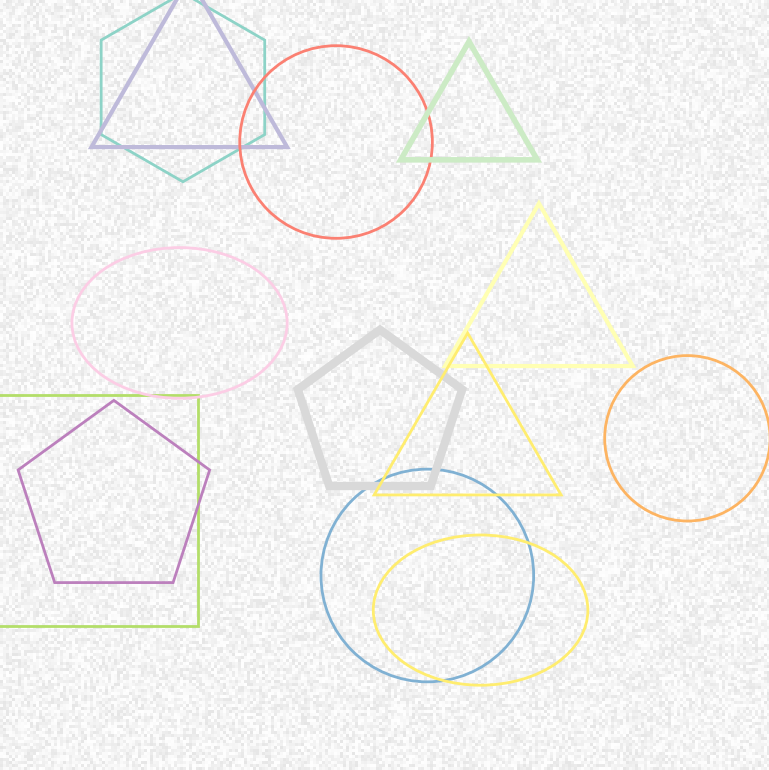[{"shape": "hexagon", "thickness": 1, "radius": 0.61, "center": [0.238, 0.887]}, {"shape": "triangle", "thickness": 1.5, "radius": 0.7, "center": [0.7, 0.595]}, {"shape": "triangle", "thickness": 1.5, "radius": 0.73, "center": [0.246, 0.882]}, {"shape": "circle", "thickness": 1, "radius": 0.63, "center": [0.436, 0.816]}, {"shape": "circle", "thickness": 1, "radius": 0.69, "center": [0.555, 0.253]}, {"shape": "circle", "thickness": 1, "radius": 0.54, "center": [0.893, 0.431]}, {"shape": "square", "thickness": 1, "radius": 0.75, "center": [0.107, 0.337]}, {"shape": "oval", "thickness": 1, "radius": 0.7, "center": [0.233, 0.581]}, {"shape": "pentagon", "thickness": 3, "radius": 0.56, "center": [0.494, 0.46]}, {"shape": "pentagon", "thickness": 1, "radius": 0.65, "center": [0.148, 0.349]}, {"shape": "triangle", "thickness": 2, "radius": 0.51, "center": [0.609, 0.844]}, {"shape": "triangle", "thickness": 1, "radius": 0.7, "center": [0.607, 0.427]}, {"shape": "oval", "thickness": 1, "radius": 0.7, "center": [0.624, 0.208]}]